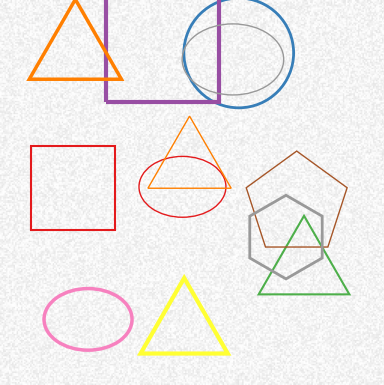[{"shape": "oval", "thickness": 1, "radius": 0.56, "center": [0.474, 0.515]}, {"shape": "square", "thickness": 1.5, "radius": 0.55, "center": [0.19, 0.512]}, {"shape": "circle", "thickness": 2, "radius": 0.71, "center": [0.62, 0.862]}, {"shape": "triangle", "thickness": 1.5, "radius": 0.68, "center": [0.79, 0.303]}, {"shape": "square", "thickness": 3, "radius": 0.73, "center": [0.423, 0.881]}, {"shape": "triangle", "thickness": 2.5, "radius": 0.69, "center": [0.196, 0.863]}, {"shape": "triangle", "thickness": 1, "radius": 0.62, "center": [0.492, 0.574]}, {"shape": "triangle", "thickness": 3, "radius": 0.65, "center": [0.478, 0.147]}, {"shape": "pentagon", "thickness": 1, "radius": 0.69, "center": [0.771, 0.47]}, {"shape": "oval", "thickness": 2.5, "radius": 0.57, "center": [0.229, 0.17]}, {"shape": "oval", "thickness": 1, "radius": 0.66, "center": [0.605, 0.846]}, {"shape": "hexagon", "thickness": 2, "radius": 0.54, "center": [0.743, 0.384]}]